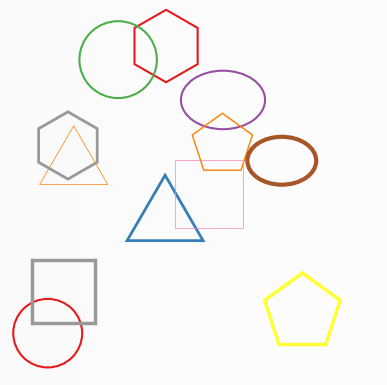[{"shape": "circle", "thickness": 1.5, "radius": 0.44, "center": [0.123, 0.135]}, {"shape": "hexagon", "thickness": 1.5, "radius": 0.47, "center": [0.429, 0.88]}, {"shape": "triangle", "thickness": 2, "radius": 0.57, "center": [0.426, 0.432]}, {"shape": "circle", "thickness": 1.5, "radius": 0.5, "center": [0.305, 0.845]}, {"shape": "oval", "thickness": 1.5, "radius": 0.54, "center": [0.575, 0.74]}, {"shape": "pentagon", "thickness": 1, "radius": 0.41, "center": [0.574, 0.624]}, {"shape": "triangle", "thickness": 0.5, "radius": 0.51, "center": [0.19, 0.572]}, {"shape": "pentagon", "thickness": 2.5, "radius": 0.51, "center": [0.78, 0.188]}, {"shape": "oval", "thickness": 3, "radius": 0.44, "center": [0.727, 0.583]}, {"shape": "square", "thickness": 0.5, "radius": 0.44, "center": [0.54, 0.495]}, {"shape": "hexagon", "thickness": 2, "radius": 0.44, "center": [0.175, 0.622]}, {"shape": "square", "thickness": 2.5, "radius": 0.41, "center": [0.164, 0.243]}]